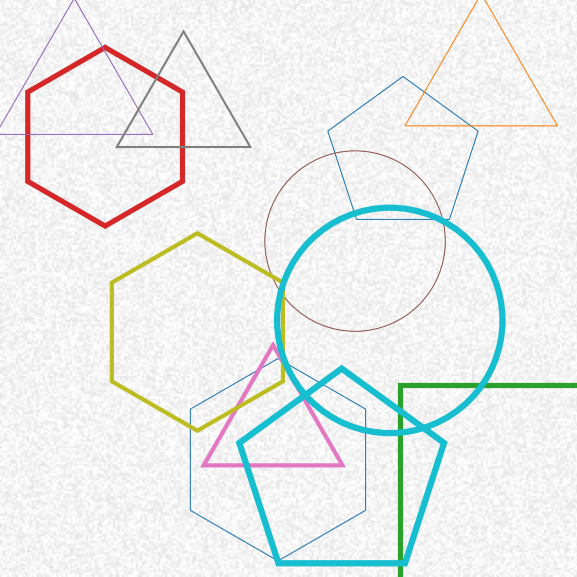[{"shape": "hexagon", "thickness": 0.5, "radius": 0.88, "center": [0.481, 0.203]}, {"shape": "pentagon", "thickness": 0.5, "radius": 0.68, "center": [0.698, 0.73]}, {"shape": "triangle", "thickness": 0.5, "radius": 0.76, "center": [0.833, 0.857]}, {"shape": "square", "thickness": 2.5, "radius": 0.94, "center": [0.882, 0.143]}, {"shape": "hexagon", "thickness": 2.5, "radius": 0.77, "center": [0.182, 0.762]}, {"shape": "triangle", "thickness": 0.5, "radius": 0.79, "center": [0.129, 0.845]}, {"shape": "circle", "thickness": 0.5, "radius": 0.78, "center": [0.615, 0.582]}, {"shape": "triangle", "thickness": 2, "radius": 0.69, "center": [0.473, 0.263]}, {"shape": "triangle", "thickness": 1, "radius": 0.67, "center": [0.318, 0.811]}, {"shape": "hexagon", "thickness": 2, "radius": 0.86, "center": [0.342, 0.424]}, {"shape": "circle", "thickness": 3, "radius": 0.98, "center": [0.675, 0.444]}, {"shape": "pentagon", "thickness": 3, "radius": 0.93, "center": [0.592, 0.175]}]